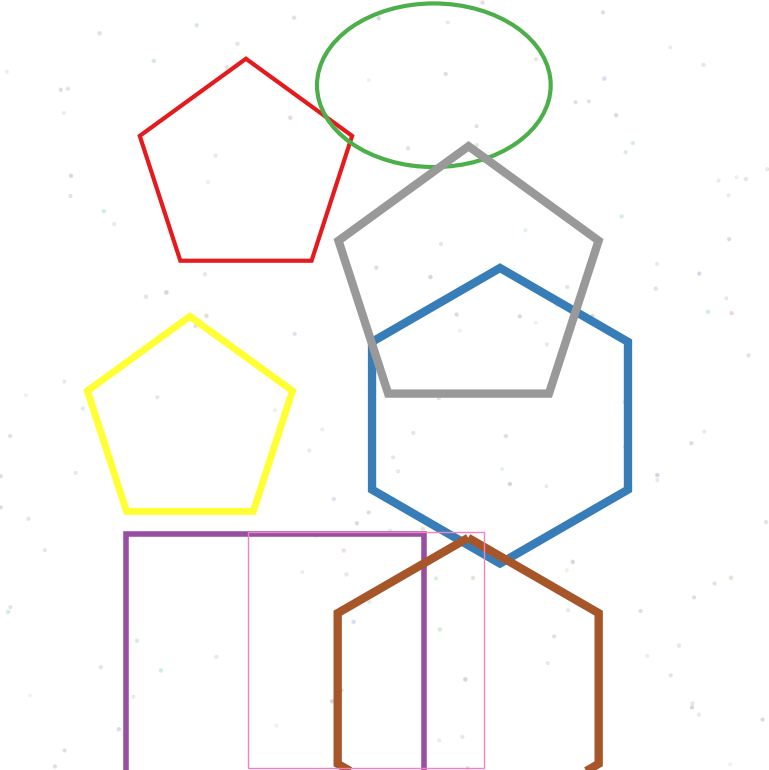[{"shape": "pentagon", "thickness": 1.5, "radius": 0.73, "center": [0.319, 0.779]}, {"shape": "hexagon", "thickness": 3, "radius": 0.96, "center": [0.649, 0.46]}, {"shape": "oval", "thickness": 1.5, "radius": 0.76, "center": [0.563, 0.889]}, {"shape": "square", "thickness": 2, "radius": 0.97, "center": [0.357, 0.114]}, {"shape": "pentagon", "thickness": 2.5, "radius": 0.7, "center": [0.247, 0.449]}, {"shape": "hexagon", "thickness": 3, "radius": 0.98, "center": [0.608, 0.106]}, {"shape": "square", "thickness": 0.5, "radius": 0.77, "center": [0.475, 0.156]}, {"shape": "pentagon", "thickness": 3, "radius": 0.89, "center": [0.609, 0.633]}]